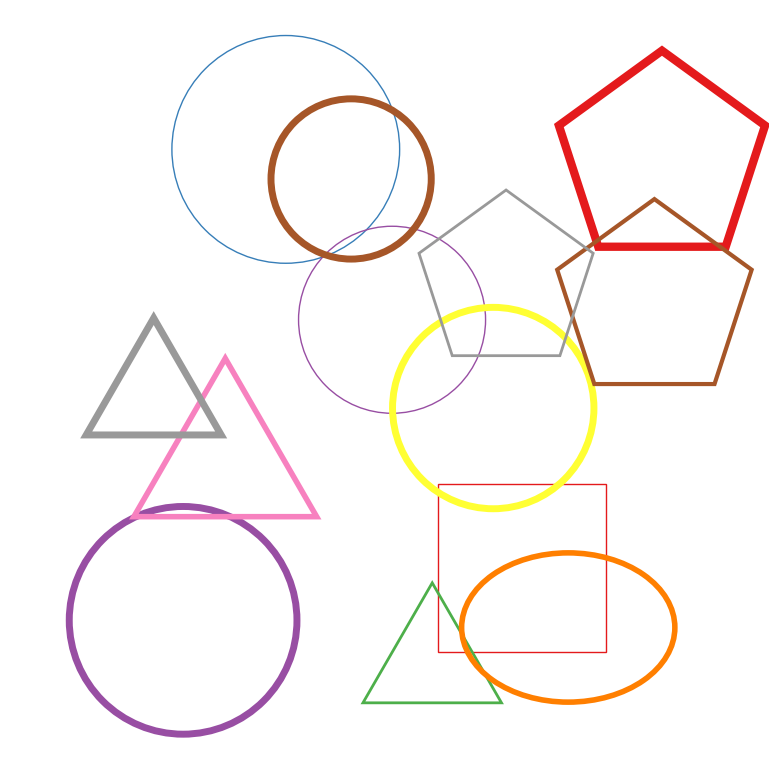[{"shape": "square", "thickness": 0.5, "radius": 0.55, "center": [0.678, 0.262]}, {"shape": "pentagon", "thickness": 3, "radius": 0.7, "center": [0.86, 0.793]}, {"shape": "circle", "thickness": 0.5, "radius": 0.74, "center": [0.371, 0.806]}, {"shape": "triangle", "thickness": 1, "radius": 0.52, "center": [0.561, 0.139]}, {"shape": "circle", "thickness": 0.5, "radius": 0.61, "center": [0.509, 0.585]}, {"shape": "circle", "thickness": 2.5, "radius": 0.74, "center": [0.238, 0.194]}, {"shape": "oval", "thickness": 2, "radius": 0.69, "center": [0.738, 0.185]}, {"shape": "circle", "thickness": 2.5, "radius": 0.65, "center": [0.641, 0.47]}, {"shape": "circle", "thickness": 2.5, "radius": 0.52, "center": [0.456, 0.768]}, {"shape": "pentagon", "thickness": 1.5, "radius": 0.66, "center": [0.85, 0.609]}, {"shape": "triangle", "thickness": 2, "radius": 0.69, "center": [0.293, 0.398]}, {"shape": "pentagon", "thickness": 1, "radius": 0.59, "center": [0.657, 0.634]}, {"shape": "triangle", "thickness": 2.5, "radius": 0.51, "center": [0.2, 0.486]}]